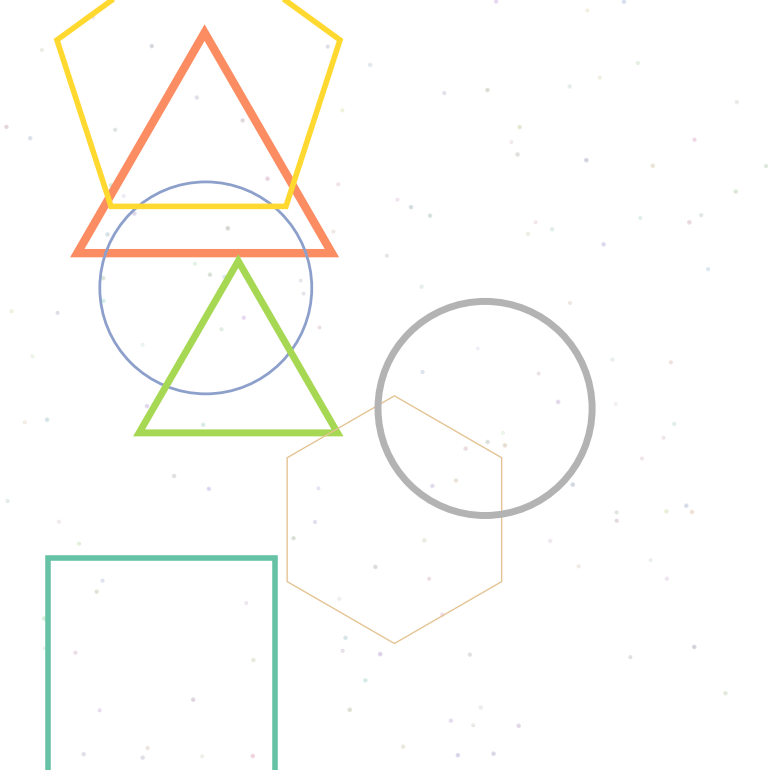[{"shape": "square", "thickness": 2, "radius": 0.74, "center": [0.21, 0.128]}, {"shape": "triangle", "thickness": 3, "radius": 0.95, "center": [0.266, 0.767]}, {"shape": "circle", "thickness": 1, "radius": 0.69, "center": [0.267, 0.626]}, {"shape": "triangle", "thickness": 2.5, "radius": 0.74, "center": [0.309, 0.512]}, {"shape": "pentagon", "thickness": 2, "radius": 0.97, "center": [0.258, 0.888]}, {"shape": "hexagon", "thickness": 0.5, "radius": 0.8, "center": [0.512, 0.325]}, {"shape": "circle", "thickness": 2.5, "radius": 0.7, "center": [0.63, 0.47]}]